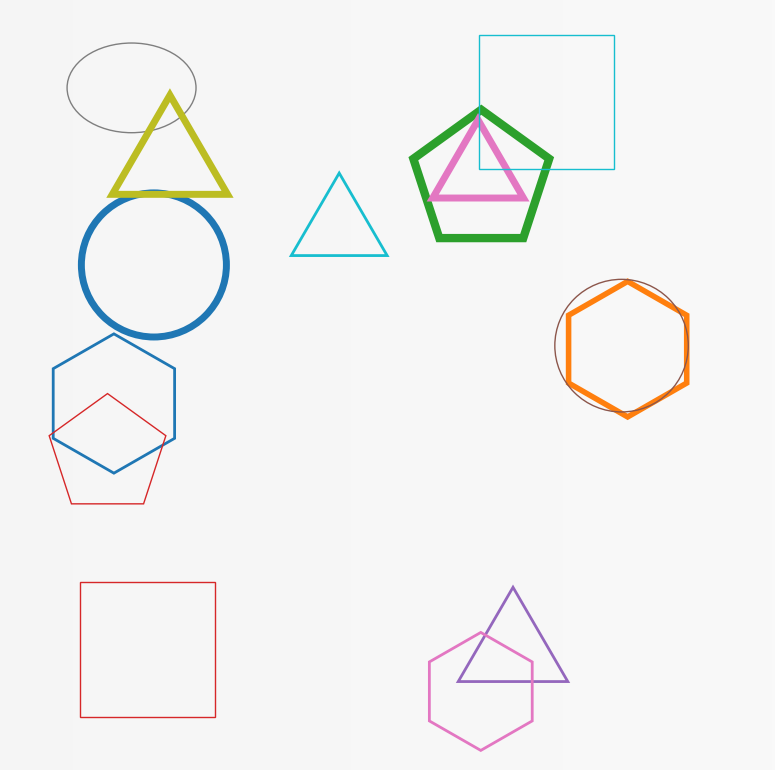[{"shape": "circle", "thickness": 2.5, "radius": 0.47, "center": [0.199, 0.656]}, {"shape": "hexagon", "thickness": 1, "radius": 0.45, "center": [0.147, 0.476]}, {"shape": "hexagon", "thickness": 2, "radius": 0.44, "center": [0.81, 0.547]}, {"shape": "pentagon", "thickness": 3, "radius": 0.46, "center": [0.621, 0.765]}, {"shape": "pentagon", "thickness": 0.5, "radius": 0.4, "center": [0.139, 0.41]}, {"shape": "square", "thickness": 0.5, "radius": 0.44, "center": [0.19, 0.157]}, {"shape": "triangle", "thickness": 1, "radius": 0.41, "center": [0.662, 0.156]}, {"shape": "circle", "thickness": 0.5, "radius": 0.43, "center": [0.802, 0.551]}, {"shape": "hexagon", "thickness": 1, "radius": 0.38, "center": [0.62, 0.102]}, {"shape": "triangle", "thickness": 2.5, "radius": 0.34, "center": [0.617, 0.777]}, {"shape": "oval", "thickness": 0.5, "radius": 0.42, "center": [0.17, 0.886]}, {"shape": "triangle", "thickness": 2.5, "radius": 0.43, "center": [0.219, 0.791]}, {"shape": "square", "thickness": 0.5, "radius": 0.43, "center": [0.705, 0.868]}, {"shape": "triangle", "thickness": 1, "radius": 0.36, "center": [0.438, 0.704]}]